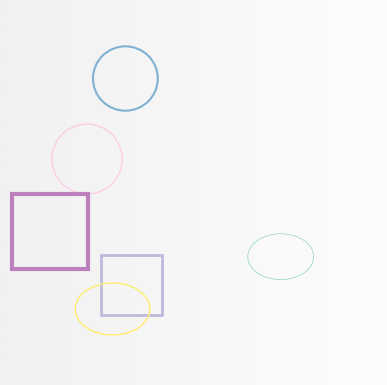[{"shape": "oval", "thickness": 0.5, "radius": 0.43, "center": [0.724, 0.333]}, {"shape": "square", "thickness": 2, "radius": 0.39, "center": [0.34, 0.26]}, {"shape": "circle", "thickness": 1.5, "radius": 0.42, "center": [0.324, 0.796]}, {"shape": "circle", "thickness": 1, "radius": 0.45, "center": [0.225, 0.587]}, {"shape": "square", "thickness": 3, "radius": 0.49, "center": [0.129, 0.398]}, {"shape": "oval", "thickness": 1, "radius": 0.48, "center": [0.29, 0.197]}]